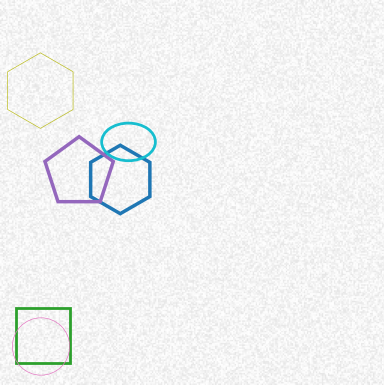[{"shape": "hexagon", "thickness": 2.5, "radius": 0.44, "center": [0.312, 0.534]}, {"shape": "square", "thickness": 2, "radius": 0.36, "center": [0.112, 0.129]}, {"shape": "pentagon", "thickness": 2.5, "radius": 0.47, "center": [0.205, 0.552]}, {"shape": "circle", "thickness": 0.5, "radius": 0.37, "center": [0.107, 0.1]}, {"shape": "hexagon", "thickness": 0.5, "radius": 0.49, "center": [0.105, 0.765]}, {"shape": "oval", "thickness": 2, "radius": 0.35, "center": [0.334, 0.631]}]